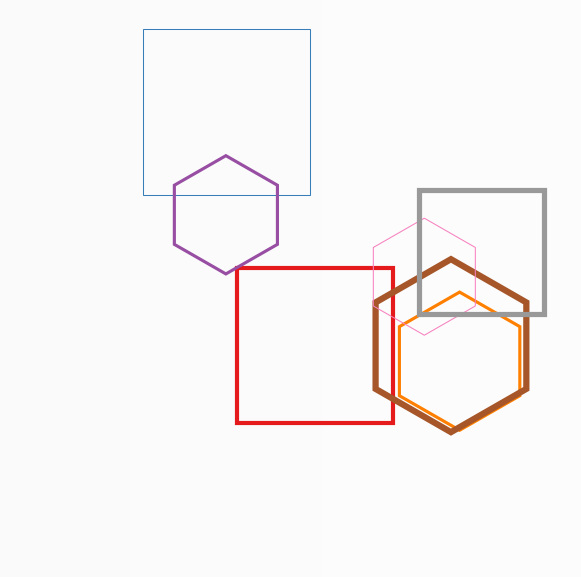[{"shape": "square", "thickness": 2, "radius": 0.67, "center": [0.542, 0.401]}, {"shape": "square", "thickness": 0.5, "radius": 0.72, "center": [0.39, 0.805]}, {"shape": "hexagon", "thickness": 1.5, "radius": 0.51, "center": [0.389, 0.627]}, {"shape": "hexagon", "thickness": 1.5, "radius": 0.6, "center": [0.791, 0.374]}, {"shape": "hexagon", "thickness": 3, "radius": 0.75, "center": [0.776, 0.401]}, {"shape": "hexagon", "thickness": 0.5, "radius": 0.51, "center": [0.73, 0.52]}, {"shape": "square", "thickness": 2.5, "radius": 0.54, "center": [0.829, 0.563]}]